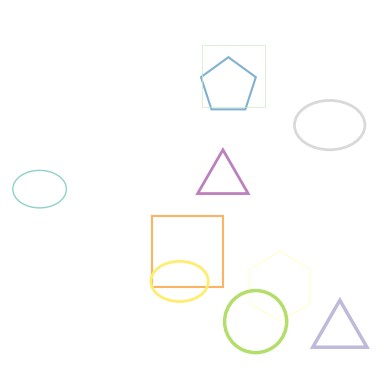[{"shape": "oval", "thickness": 1, "radius": 0.35, "center": [0.103, 0.509]}, {"shape": "hexagon", "thickness": 0.5, "radius": 0.45, "center": [0.727, 0.256]}, {"shape": "triangle", "thickness": 2.5, "radius": 0.41, "center": [0.883, 0.139]}, {"shape": "pentagon", "thickness": 1.5, "radius": 0.37, "center": [0.593, 0.777]}, {"shape": "square", "thickness": 1.5, "radius": 0.46, "center": [0.487, 0.347]}, {"shape": "circle", "thickness": 2.5, "radius": 0.4, "center": [0.664, 0.165]}, {"shape": "oval", "thickness": 2, "radius": 0.46, "center": [0.856, 0.675]}, {"shape": "triangle", "thickness": 2, "radius": 0.38, "center": [0.579, 0.535]}, {"shape": "square", "thickness": 0.5, "radius": 0.41, "center": [0.607, 0.802]}, {"shape": "oval", "thickness": 2, "radius": 0.37, "center": [0.466, 0.269]}]